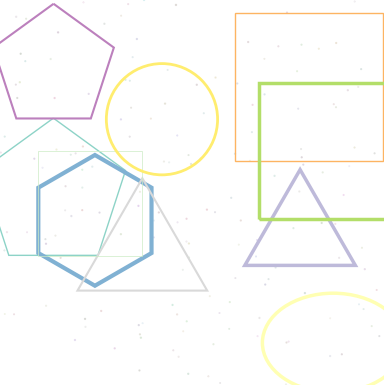[{"shape": "pentagon", "thickness": 1, "radius": 0.98, "center": [0.139, 0.496]}, {"shape": "oval", "thickness": 2.5, "radius": 0.92, "center": [0.865, 0.11]}, {"shape": "triangle", "thickness": 2.5, "radius": 0.83, "center": [0.779, 0.394]}, {"shape": "hexagon", "thickness": 3, "radius": 0.85, "center": [0.247, 0.428]}, {"shape": "square", "thickness": 1, "radius": 0.96, "center": [0.803, 0.775]}, {"shape": "square", "thickness": 2.5, "radius": 0.88, "center": [0.849, 0.607]}, {"shape": "triangle", "thickness": 1.5, "radius": 0.97, "center": [0.37, 0.342]}, {"shape": "pentagon", "thickness": 1.5, "radius": 0.82, "center": [0.139, 0.825]}, {"shape": "square", "thickness": 0.5, "radius": 0.68, "center": [0.233, 0.472]}, {"shape": "circle", "thickness": 2, "radius": 0.72, "center": [0.421, 0.69]}]